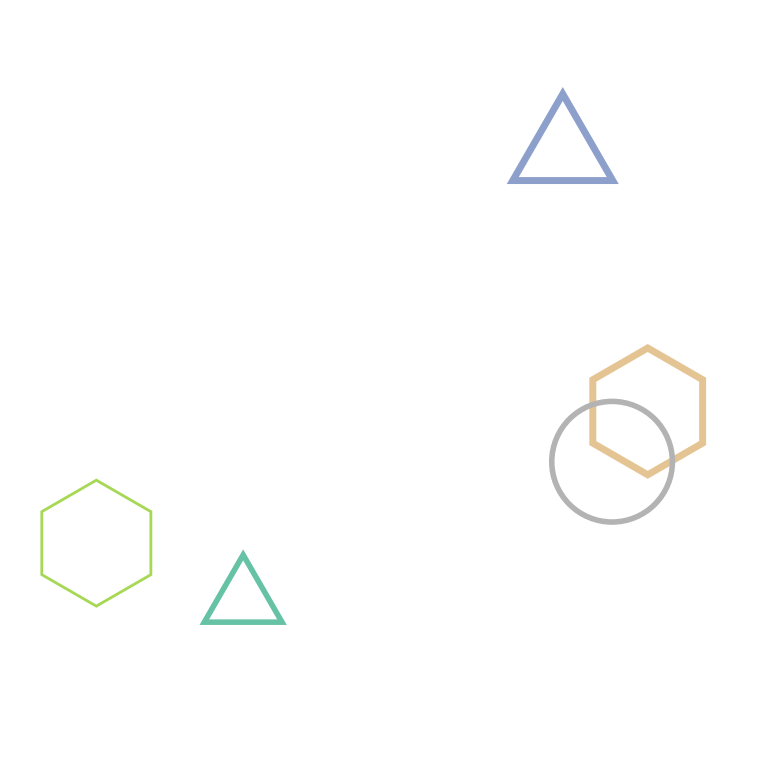[{"shape": "triangle", "thickness": 2, "radius": 0.29, "center": [0.316, 0.221]}, {"shape": "triangle", "thickness": 2.5, "radius": 0.37, "center": [0.731, 0.803]}, {"shape": "hexagon", "thickness": 1, "radius": 0.41, "center": [0.125, 0.295]}, {"shape": "hexagon", "thickness": 2.5, "radius": 0.41, "center": [0.841, 0.466]}, {"shape": "circle", "thickness": 2, "radius": 0.39, "center": [0.795, 0.4]}]